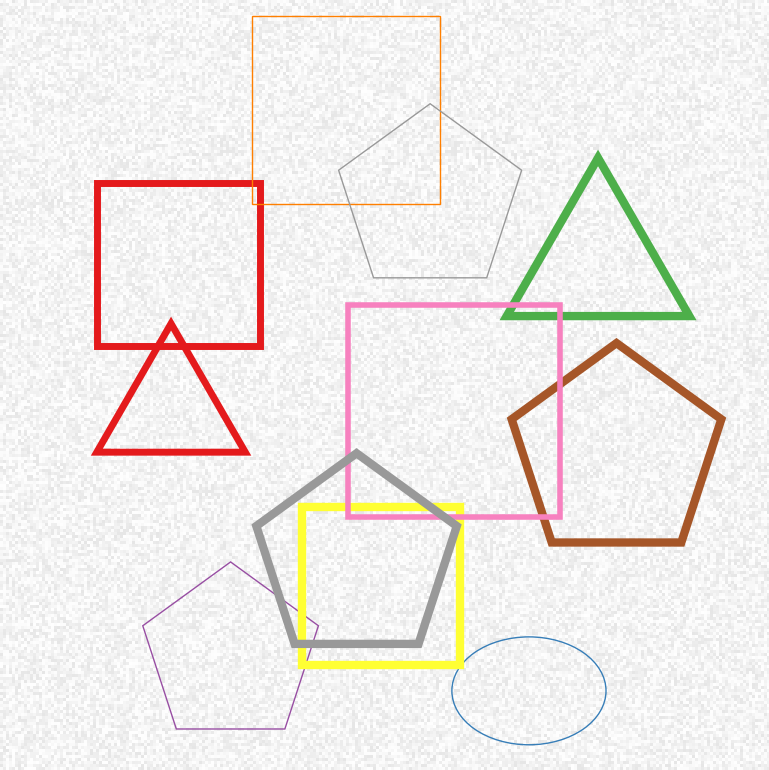[{"shape": "triangle", "thickness": 2.5, "radius": 0.56, "center": [0.222, 0.468]}, {"shape": "square", "thickness": 2.5, "radius": 0.53, "center": [0.232, 0.657]}, {"shape": "oval", "thickness": 0.5, "radius": 0.5, "center": [0.687, 0.103]}, {"shape": "triangle", "thickness": 3, "radius": 0.68, "center": [0.777, 0.658]}, {"shape": "pentagon", "thickness": 0.5, "radius": 0.6, "center": [0.299, 0.15]}, {"shape": "square", "thickness": 0.5, "radius": 0.61, "center": [0.449, 0.857]}, {"shape": "square", "thickness": 3, "radius": 0.51, "center": [0.495, 0.239]}, {"shape": "pentagon", "thickness": 3, "radius": 0.72, "center": [0.801, 0.411]}, {"shape": "square", "thickness": 2, "radius": 0.69, "center": [0.589, 0.466]}, {"shape": "pentagon", "thickness": 3, "radius": 0.68, "center": [0.463, 0.274]}, {"shape": "pentagon", "thickness": 0.5, "radius": 0.62, "center": [0.559, 0.74]}]